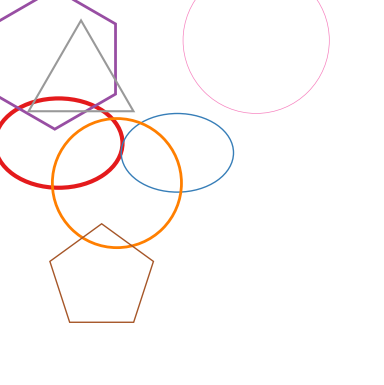[{"shape": "oval", "thickness": 3, "radius": 0.83, "center": [0.152, 0.628]}, {"shape": "oval", "thickness": 1, "radius": 0.73, "center": [0.461, 0.603]}, {"shape": "hexagon", "thickness": 2, "radius": 0.91, "center": [0.142, 0.847]}, {"shape": "circle", "thickness": 2, "radius": 0.84, "center": [0.304, 0.524]}, {"shape": "pentagon", "thickness": 1, "radius": 0.71, "center": [0.264, 0.277]}, {"shape": "circle", "thickness": 0.5, "radius": 0.95, "center": [0.665, 0.895]}, {"shape": "triangle", "thickness": 1.5, "radius": 0.79, "center": [0.21, 0.79]}]